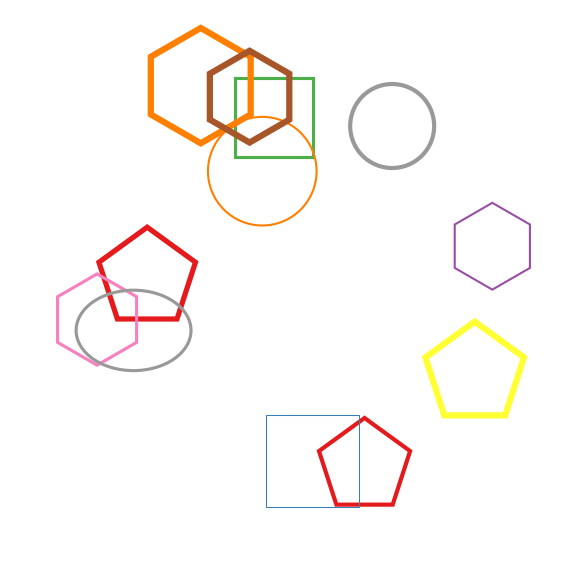[{"shape": "pentagon", "thickness": 2, "radius": 0.41, "center": [0.631, 0.192]}, {"shape": "pentagon", "thickness": 2.5, "radius": 0.44, "center": [0.255, 0.518]}, {"shape": "square", "thickness": 0.5, "radius": 0.4, "center": [0.541, 0.201]}, {"shape": "square", "thickness": 1.5, "radius": 0.34, "center": [0.475, 0.796]}, {"shape": "hexagon", "thickness": 1, "radius": 0.38, "center": [0.853, 0.573]}, {"shape": "hexagon", "thickness": 3, "radius": 0.5, "center": [0.348, 0.851]}, {"shape": "circle", "thickness": 1, "radius": 0.47, "center": [0.454, 0.703]}, {"shape": "pentagon", "thickness": 3, "radius": 0.45, "center": [0.822, 0.353]}, {"shape": "hexagon", "thickness": 3, "radius": 0.4, "center": [0.432, 0.832]}, {"shape": "hexagon", "thickness": 1.5, "radius": 0.4, "center": [0.168, 0.446]}, {"shape": "circle", "thickness": 2, "radius": 0.36, "center": [0.679, 0.781]}, {"shape": "oval", "thickness": 1.5, "radius": 0.5, "center": [0.231, 0.427]}]